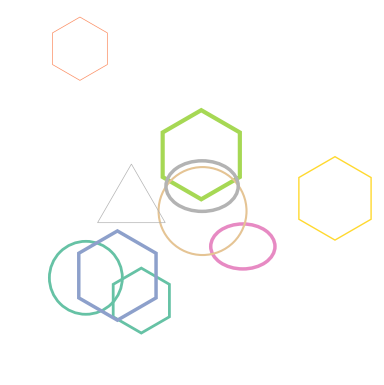[{"shape": "circle", "thickness": 2, "radius": 0.47, "center": [0.223, 0.278]}, {"shape": "hexagon", "thickness": 2, "radius": 0.42, "center": [0.367, 0.219]}, {"shape": "hexagon", "thickness": 0.5, "radius": 0.41, "center": [0.208, 0.873]}, {"shape": "hexagon", "thickness": 2.5, "radius": 0.58, "center": [0.305, 0.284]}, {"shape": "oval", "thickness": 2.5, "radius": 0.42, "center": [0.631, 0.36]}, {"shape": "hexagon", "thickness": 3, "radius": 0.58, "center": [0.523, 0.598]}, {"shape": "hexagon", "thickness": 1, "radius": 0.54, "center": [0.87, 0.485]}, {"shape": "circle", "thickness": 1.5, "radius": 0.57, "center": [0.526, 0.452]}, {"shape": "triangle", "thickness": 0.5, "radius": 0.51, "center": [0.341, 0.472]}, {"shape": "oval", "thickness": 2.5, "radius": 0.47, "center": [0.525, 0.517]}]